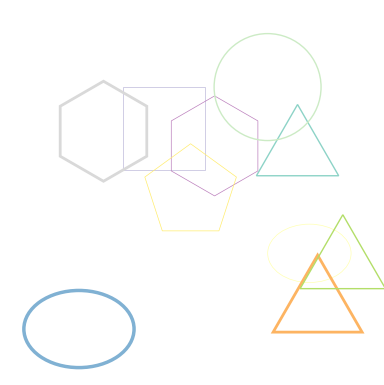[{"shape": "triangle", "thickness": 1, "radius": 0.62, "center": [0.773, 0.605]}, {"shape": "oval", "thickness": 0.5, "radius": 0.54, "center": [0.804, 0.342]}, {"shape": "square", "thickness": 0.5, "radius": 0.54, "center": [0.426, 0.666]}, {"shape": "oval", "thickness": 2.5, "radius": 0.72, "center": [0.205, 0.145]}, {"shape": "triangle", "thickness": 2, "radius": 0.67, "center": [0.825, 0.204]}, {"shape": "triangle", "thickness": 1, "radius": 0.64, "center": [0.89, 0.314]}, {"shape": "hexagon", "thickness": 2, "radius": 0.65, "center": [0.269, 0.659]}, {"shape": "hexagon", "thickness": 0.5, "radius": 0.65, "center": [0.557, 0.621]}, {"shape": "circle", "thickness": 1, "radius": 0.69, "center": [0.695, 0.774]}, {"shape": "pentagon", "thickness": 0.5, "radius": 0.63, "center": [0.495, 0.502]}]